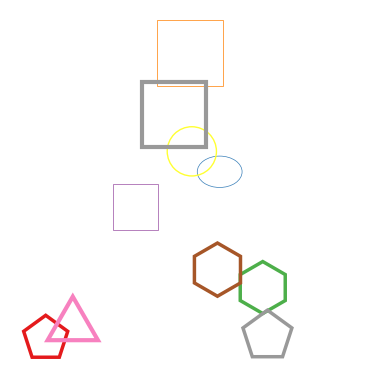[{"shape": "pentagon", "thickness": 2.5, "radius": 0.3, "center": [0.119, 0.121]}, {"shape": "oval", "thickness": 0.5, "radius": 0.29, "center": [0.571, 0.554]}, {"shape": "hexagon", "thickness": 2.5, "radius": 0.34, "center": [0.682, 0.253]}, {"shape": "square", "thickness": 0.5, "radius": 0.3, "center": [0.352, 0.462]}, {"shape": "square", "thickness": 0.5, "radius": 0.43, "center": [0.493, 0.862]}, {"shape": "circle", "thickness": 1, "radius": 0.32, "center": [0.498, 0.607]}, {"shape": "hexagon", "thickness": 2.5, "radius": 0.35, "center": [0.565, 0.3]}, {"shape": "triangle", "thickness": 3, "radius": 0.38, "center": [0.189, 0.154]}, {"shape": "square", "thickness": 3, "radius": 0.42, "center": [0.452, 0.703]}, {"shape": "pentagon", "thickness": 2.5, "radius": 0.33, "center": [0.695, 0.128]}]